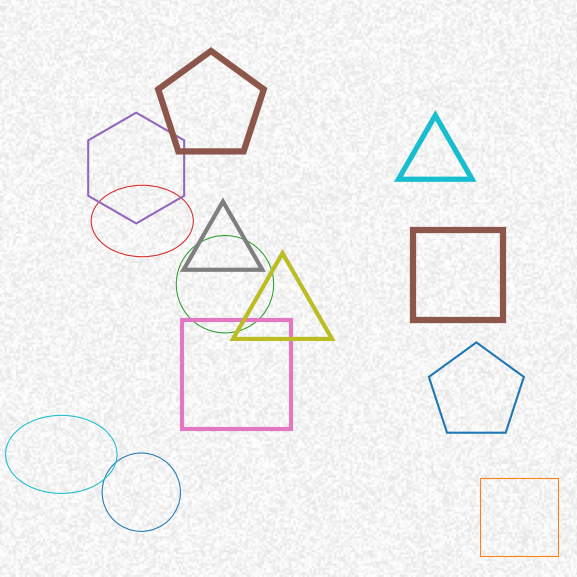[{"shape": "pentagon", "thickness": 1, "radius": 0.43, "center": [0.825, 0.32]}, {"shape": "circle", "thickness": 0.5, "radius": 0.34, "center": [0.245, 0.147]}, {"shape": "square", "thickness": 0.5, "radius": 0.34, "center": [0.899, 0.104]}, {"shape": "circle", "thickness": 0.5, "radius": 0.42, "center": [0.39, 0.507]}, {"shape": "oval", "thickness": 0.5, "radius": 0.44, "center": [0.246, 0.616]}, {"shape": "hexagon", "thickness": 1, "radius": 0.48, "center": [0.236, 0.708]}, {"shape": "pentagon", "thickness": 3, "radius": 0.48, "center": [0.365, 0.815]}, {"shape": "square", "thickness": 3, "radius": 0.39, "center": [0.793, 0.523]}, {"shape": "square", "thickness": 2, "radius": 0.47, "center": [0.41, 0.351]}, {"shape": "triangle", "thickness": 2, "radius": 0.39, "center": [0.386, 0.571]}, {"shape": "triangle", "thickness": 2, "radius": 0.49, "center": [0.489, 0.462]}, {"shape": "triangle", "thickness": 2.5, "radius": 0.37, "center": [0.754, 0.726]}, {"shape": "oval", "thickness": 0.5, "radius": 0.48, "center": [0.106, 0.212]}]